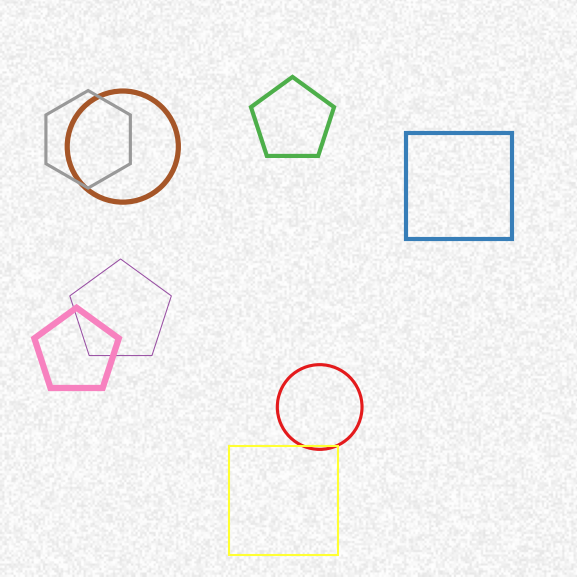[{"shape": "circle", "thickness": 1.5, "radius": 0.37, "center": [0.554, 0.294]}, {"shape": "square", "thickness": 2, "radius": 0.46, "center": [0.794, 0.678]}, {"shape": "pentagon", "thickness": 2, "radius": 0.38, "center": [0.507, 0.79]}, {"shape": "pentagon", "thickness": 0.5, "radius": 0.46, "center": [0.209, 0.458]}, {"shape": "square", "thickness": 1, "radius": 0.47, "center": [0.491, 0.133]}, {"shape": "circle", "thickness": 2.5, "radius": 0.48, "center": [0.213, 0.745]}, {"shape": "pentagon", "thickness": 3, "radius": 0.38, "center": [0.133, 0.389]}, {"shape": "hexagon", "thickness": 1.5, "radius": 0.42, "center": [0.153, 0.758]}]